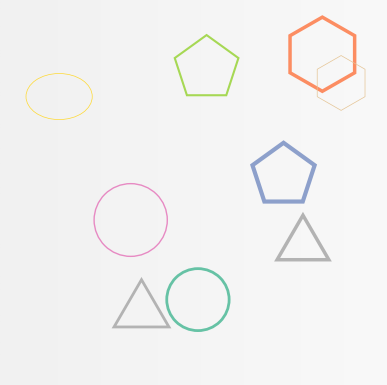[{"shape": "circle", "thickness": 2, "radius": 0.4, "center": [0.511, 0.222]}, {"shape": "hexagon", "thickness": 2.5, "radius": 0.48, "center": [0.832, 0.859]}, {"shape": "pentagon", "thickness": 3, "radius": 0.42, "center": [0.732, 0.545]}, {"shape": "circle", "thickness": 1, "radius": 0.47, "center": [0.337, 0.429]}, {"shape": "pentagon", "thickness": 1.5, "radius": 0.43, "center": [0.533, 0.823]}, {"shape": "oval", "thickness": 0.5, "radius": 0.43, "center": [0.153, 0.749]}, {"shape": "hexagon", "thickness": 0.5, "radius": 0.36, "center": [0.88, 0.784]}, {"shape": "triangle", "thickness": 2, "radius": 0.41, "center": [0.365, 0.192]}, {"shape": "triangle", "thickness": 2.5, "radius": 0.38, "center": [0.782, 0.364]}]